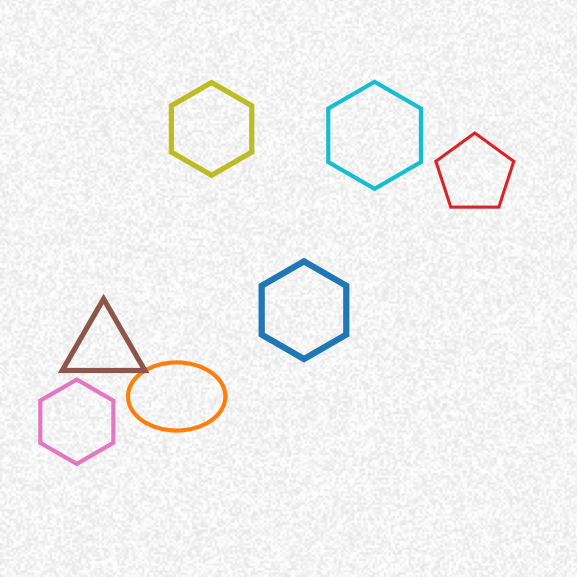[{"shape": "hexagon", "thickness": 3, "radius": 0.42, "center": [0.526, 0.462]}, {"shape": "oval", "thickness": 2, "radius": 0.42, "center": [0.306, 0.313]}, {"shape": "pentagon", "thickness": 1.5, "radius": 0.35, "center": [0.822, 0.698]}, {"shape": "triangle", "thickness": 2.5, "radius": 0.41, "center": [0.179, 0.399]}, {"shape": "hexagon", "thickness": 2, "radius": 0.37, "center": [0.133, 0.269]}, {"shape": "hexagon", "thickness": 2.5, "radius": 0.4, "center": [0.366, 0.776]}, {"shape": "hexagon", "thickness": 2, "radius": 0.46, "center": [0.649, 0.765]}]